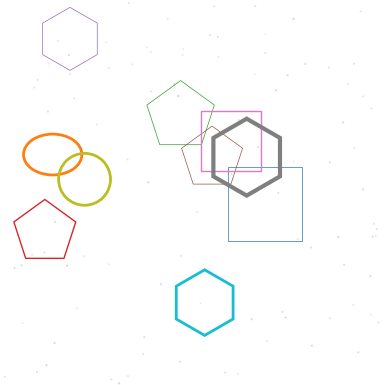[{"shape": "square", "thickness": 0.5, "radius": 0.48, "center": [0.688, 0.469]}, {"shape": "oval", "thickness": 2, "radius": 0.38, "center": [0.137, 0.599]}, {"shape": "pentagon", "thickness": 0.5, "radius": 0.46, "center": [0.469, 0.699]}, {"shape": "pentagon", "thickness": 1, "radius": 0.42, "center": [0.116, 0.397]}, {"shape": "hexagon", "thickness": 0.5, "radius": 0.41, "center": [0.182, 0.899]}, {"shape": "pentagon", "thickness": 0.5, "radius": 0.42, "center": [0.551, 0.589]}, {"shape": "square", "thickness": 1, "radius": 0.39, "center": [0.6, 0.633]}, {"shape": "hexagon", "thickness": 3, "radius": 0.5, "center": [0.641, 0.592]}, {"shape": "circle", "thickness": 2, "radius": 0.34, "center": [0.22, 0.534]}, {"shape": "hexagon", "thickness": 2, "radius": 0.43, "center": [0.532, 0.214]}]